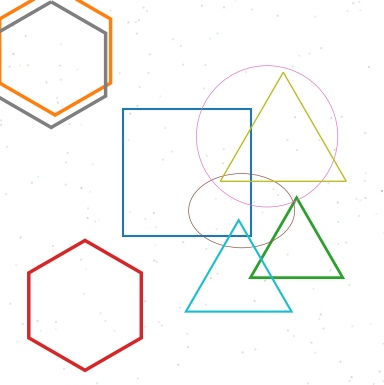[{"shape": "square", "thickness": 1.5, "radius": 0.83, "center": [0.485, 0.551]}, {"shape": "hexagon", "thickness": 2.5, "radius": 0.83, "center": [0.143, 0.868]}, {"shape": "triangle", "thickness": 2, "radius": 0.69, "center": [0.77, 0.348]}, {"shape": "hexagon", "thickness": 2.5, "radius": 0.84, "center": [0.221, 0.207]}, {"shape": "oval", "thickness": 0.5, "radius": 0.69, "center": [0.628, 0.453]}, {"shape": "circle", "thickness": 0.5, "radius": 0.92, "center": [0.694, 0.646]}, {"shape": "hexagon", "thickness": 2.5, "radius": 0.82, "center": [0.133, 0.832]}, {"shape": "triangle", "thickness": 1, "radius": 0.94, "center": [0.736, 0.623]}, {"shape": "triangle", "thickness": 1.5, "radius": 0.79, "center": [0.62, 0.27]}]